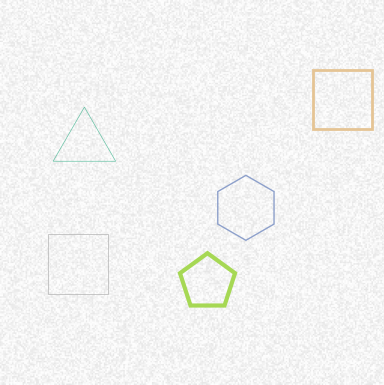[{"shape": "triangle", "thickness": 0.5, "radius": 0.47, "center": [0.219, 0.628]}, {"shape": "hexagon", "thickness": 1, "radius": 0.42, "center": [0.639, 0.46]}, {"shape": "pentagon", "thickness": 3, "radius": 0.38, "center": [0.539, 0.267]}, {"shape": "square", "thickness": 2, "radius": 0.39, "center": [0.889, 0.741]}, {"shape": "square", "thickness": 0.5, "radius": 0.39, "center": [0.203, 0.314]}]